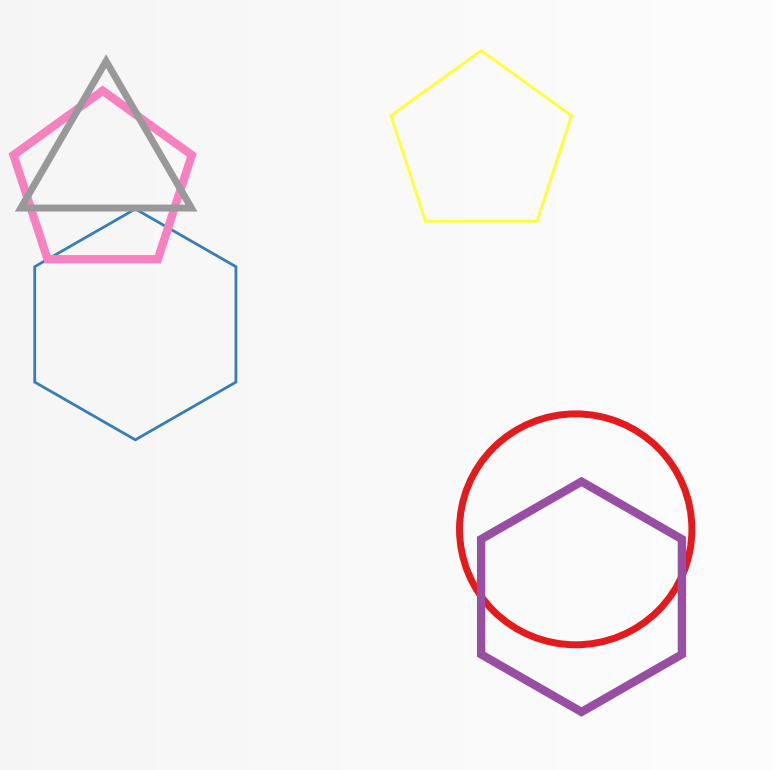[{"shape": "circle", "thickness": 2.5, "radius": 0.75, "center": [0.743, 0.313]}, {"shape": "hexagon", "thickness": 1, "radius": 0.75, "center": [0.175, 0.579]}, {"shape": "hexagon", "thickness": 3, "radius": 0.75, "center": [0.75, 0.225]}, {"shape": "pentagon", "thickness": 1, "radius": 0.61, "center": [0.621, 0.812]}, {"shape": "pentagon", "thickness": 3, "radius": 0.6, "center": [0.132, 0.761]}, {"shape": "triangle", "thickness": 2.5, "radius": 0.64, "center": [0.137, 0.793]}]